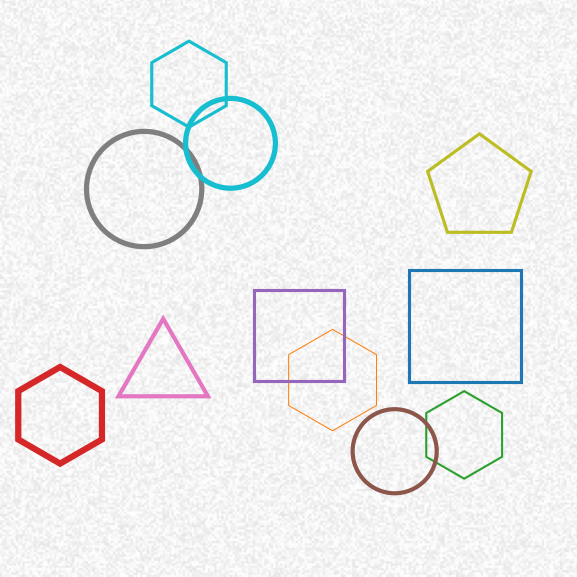[{"shape": "square", "thickness": 1.5, "radius": 0.48, "center": [0.805, 0.435]}, {"shape": "hexagon", "thickness": 0.5, "radius": 0.44, "center": [0.576, 0.341]}, {"shape": "hexagon", "thickness": 1, "radius": 0.38, "center": [0.804, 0.246]}, {"shape": "hexagon", "thickness": 3, "radius": 0.42, "center": [0.104, 0.28]}, {"shape": "square", "thickness": 1.5, "radius": 0.39, "center": [0.517, 0.418]}, {"shape": "circle", "thickness": 2, "radius": 0.36, "center": [0.683, 0.218]}, {"shape": "triangle", "thickness": 2, "radius": 0.45, "center": [0.283, 0.358]}, {"shape": "circle", "thickness": 2.5, "radius": 0.5, "center": [0.25, 0.672]}, {"shape": "pentagon", "thickness": 1.5, "radius": 0.47, "center": [0.83, 0.673]}, {"shape": "hexagon", "thickness": 1.5, "radius": 0.37, "center": [0.327, 0.853]}, {"shape": "circle", "thickness": 2.5, "radius": 0.39, "center": [0.399, 0.751]}]